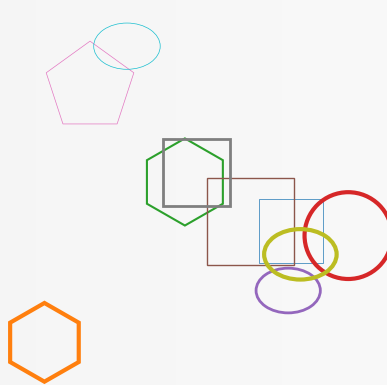[{"shape": "square", "thickness": 0.5, "radius": 0.42, "center": [0.751, 0.401]}, {"shape": "hexagon", "thickness": 3, "radius": 0.51, "center": [0.115, 0.111]}, {"shape": "hexagon", "thickness": 1.5, "radius": 0.57, "center": [0.477, 0.527]}, {"shape": "circle", "thickness": 3, "radius": 0.56, "center": [0.899, 0.388]}, {"shape": "oval", "thickness": 2, "radius": 0.41, "center": [0.744, 0.245]}, {"shape": "square", "thickness": 1, "radius": 0.56, "center": [0.646, 0.425]}, {"shape": "pentagon", "thickness": 0.5, "radius": 0.59, "center": [0.232, 0.774]}, {"shape": "square", "thickness": 2, "radius": 0.43, "center": [0.507, 0.552]}, {"shape": "oval", "thickness": 3, "radius": 0.47, "center": [0.775, 0.339]}, {"shape": "oval", "thickness": 0.5, "radius": 0.43, "center": [0.328, 0.88]}]